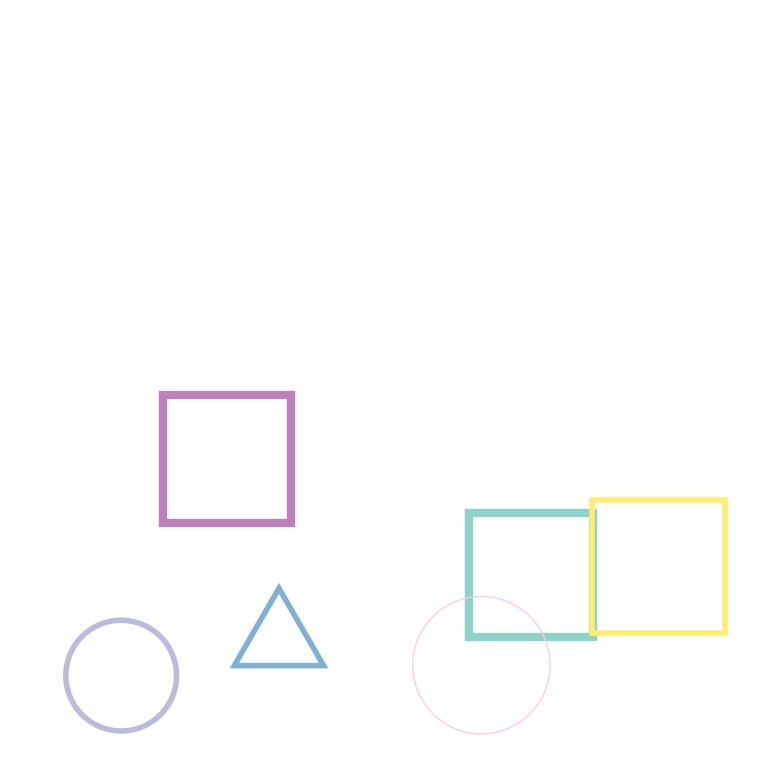[{"shape": "square", "thickness": 3, "radius": 0.4, "center": [0.69, 0.253]}, {"shape": "circle", "thickness": 2, "radius": 0.36, "center": [0.157, 0.123]}, {"shape": "triangle", "thickness": 2, "radius": 0.33, "center": [0.362, 0.169]}, {"shape": "circle", "thickness": 0.5, "radius": 0.45, "center": [0.625, 0.136]}, {"shape": "square", "thickness": 3, "radius": 0.42, "center": [0.295, 0.404]}, {"shape": "square", "thickness": 2, "radius": 0.43, "center": [0.855, 0.265]}]